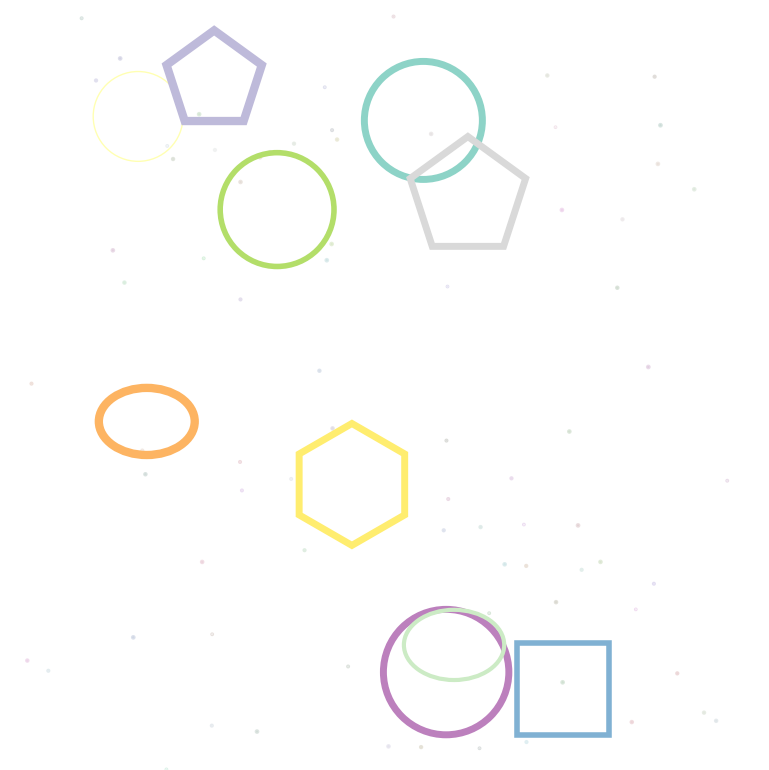[{"shape": "circle", "thickness": 2.5, "radius": 0.38, "center": [0.55, 0.844]}, {"shape": "circle", "thickness": 0.5, "radius": 0.29, "center": [0.179, 0.849]}, {"shape": "pentagon", "thickness": 3, "radius": 0.33, "center": [0.278, 0.895]}, {"shape": "square", "thickness": 2, "radius": 0.3, "center": [0.731, 0.106]}, {"shape": "oval", "thickness": 3, "radius": 0.31, "center": [0.191, 0.453]}, {"shape": "circle", "thickness": 2, "radius": 0.37, "center": [0.36, 0.728]}, {"shape": "pentagon", "thickness": 2.5, "radius": 0.39, "center": [0.608, 0.744]}, {"shape": "circle", "thickness": 2.5, "radius": 0.41, "center": [0.579, 0.127]}, {"shape": "oval", "thickness": 1.5, "radius": 0.33, "center": [0.59, 0.162]}, {"shape": "hexagon", "thickness": 2.5, "radius": 0.4, "center": [0.457, 0.371]}]